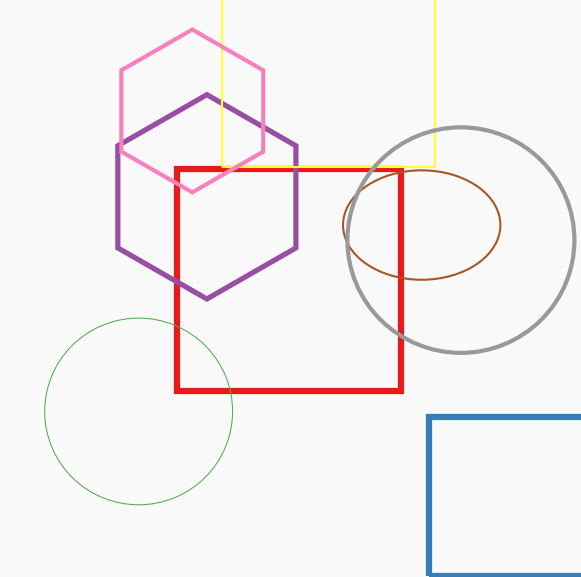[{"shape": "square", "thickness": 3, "radius": 0.96, "center": [0.498, 0.515]}, {"shape": "square", "thickness": 3, "radius": 0.69, "center": [0.875, 0.139]}, {"shape": "circle", "thickness": 0.5, "radius": 0.81, "center": [0.239, 0.287]}, {"shape": "hexagon", "thickness": 2.5, "radius": 0.88, "center": [0.356, 0.658]}, {"shape": "square", "thickness": 1, "radius": 0.92, "center": [0.565, 0.894]}, {"shape": "oval", "thickness": 1, "radius": 0.68, "center": [0.726, 0.609]}, {"shape": "hexagon", "thickness": 2, "radius": 0.7, "center": [0.331, 0.807]}, {"shape": "circle", "thickness": 2, "radius": 0.98, "center": [0.793, 0.583]}]